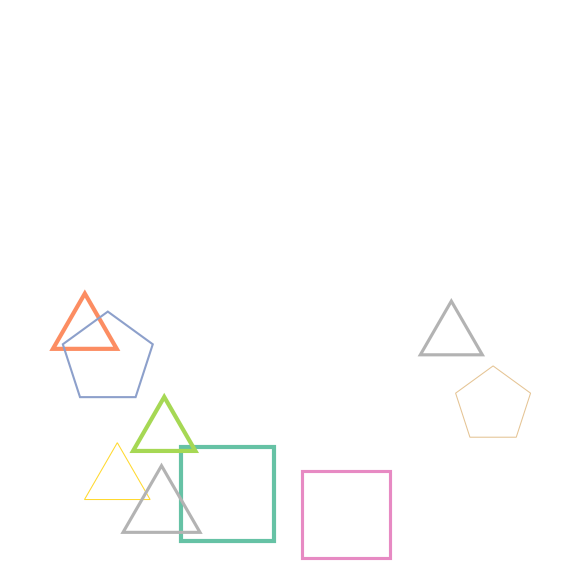[{"shape": "square", "thickness": 2, "radius": 0.41, "center": [0.394, 0.143]}, {"shape": "triangle", "thickness": 2, "radius": 0.32, "center": [0.147, 0.427]}, {"shape": "pentagon", "thickness": 1, "radius": 0.41, "center": [0.187, 0.378]}, {"shape": "square", "thickness": 1.5, "radius": 0.38, "center": [0.599, 0.109]}, {"shape": "triangle", "thickness": 2, "radius": 0.31, "center": [0.284, 0.249]}, {"shape": "triangle", "thickness": 0.5, "radius": 0.33, "center": [0.203, 0.167]}, {"shape": "pentagon", "thickness": 0.5, "radius": 0.34, "center": [0.854, 0.297]}, {"shape": "triangle", "thickness": 1.5, "radius": 0.31, "center": [0.782, 0.416]}, {"shape": "triangle", "thickness": 1.5, "radius": 0.38, "center": [0.28, 0.116]}]